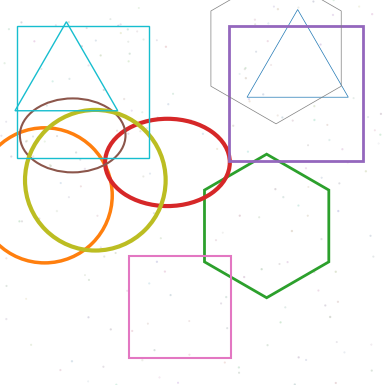[{"shape": "triangle", "thickness": 0.5, "radius": 0.76, "center": [0.773, 0.823]}, {"shape": "circle", "thickness": 2.5, "radius": 0.88, "center": [0.116, 0.493]}, {"shape": "hexagon", "thickness": 2, "radius": 0.93, "center": [0.693, 0.413]}, {"shape": "oval", "thickness": 3, "radius": 0.81, "center": [0.435, 0.578]}, {"shape": "square", "thickness": 2, "radius": 0.87, "center": [0.769, 0.757]}, {"shape": "oval", "thickness": 1.5, "radius": 0.69, "center": [0.189, 0.648]}, {"shape": "square", "thickness": 1.5, "radius": 0.67, "center": [0.468, 0.202]}, {"shape": "hexagon", "thickness": 0.5, "radius": 0.98, "center": [0.717, 0.874]}, {"shape": "circle", "thickness": 3, "radius": 0.91, "center": [0.248, 0.532]}, {"shape": "square", "thickness": 1, "radius": 0.86, "center": [0.217, 0.76]}, {"shape": "triangle", "thickness": 1, "radius": 0.77, "center": [0.172, 0.789]}]